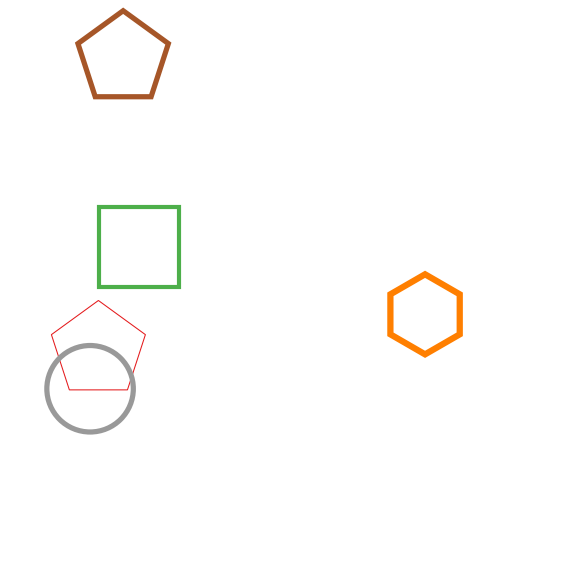[{"shape": "pentagon", "thickness": 0.5, "radius": 0.43, "center": [0.17, 0.393]}, {"shape": "square", "thickness": 2, "radius": 0.35, "center": [0.241, 0.571]}, {"shape": "hexagon", "thickness": 3, "radius": 0.35, "center": [0.736, 0.455]}, {"shape": "pentagon", "thickness": 2.5, "radius": 0.41, "center": [0.213, 0.898]}, {"shape": "circle", "thickness": 2.5, "radius": 0.37, "center": [0.156, 0.326]}]